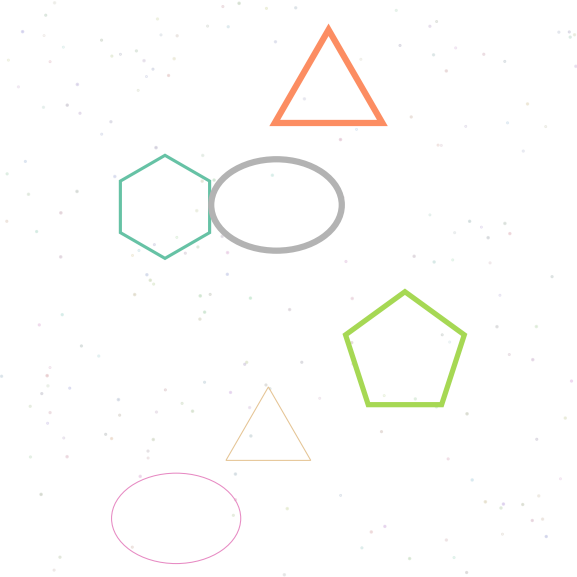[{"shape": "hexagon", "thickness": 1.5, "radius": 0.45, "center": [0.286, 0.641]}, {"shape": "triangle", "thickness": 3, "radius": 0.54, "center": [0.569, 0.84]}, {"shape": "oval", "thickness": 0.5, "radius": 0.56, "center": [0.305, 0.102]}, {"shape": "pentagon", "thickness": 2.5, "radius": 0.54, "center": [0.701, 0.386]}, {"shape": "triangle", "thickness": 0.5, "radius": 0.42, "center": [0.465, 0.244]}, {"shape": "oval", "thickness": 3, "radius": 0.57, "center": [0.479, 0.644]}]